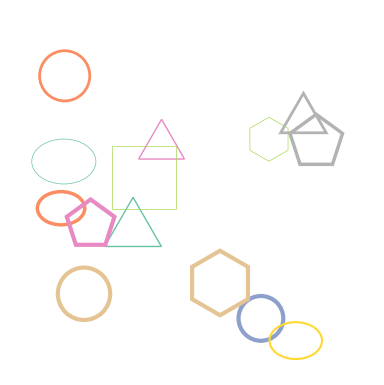[{"shape": "triangle", "thickness": 1, "radius": 0.43, "center": [0.346, 0.402]}, {"shape": "oval", "thickness": 0.5, "radius": 0.42, "center": [0.166, 0.58]}, {"shape": "circle", "thickness": 2, "radius": 0.33, "center": [0.168, 0.803]}, {"shape": "oval", "thickness": 2.5, "radius": 0.31, "center": [0.159, 0.459]}, {"shape": "circle", "thickness": 3, "radius": 0.29, "center": [0.678, 0.173]}, {"shape": "pentagon", "thickness": 3, "radius": 0.33, "center": [0.235, 0.417]}, {"shape": "triangle", "thickness": 1, "radius": 0.34, "center": [0.42, 0.621]}, {"shape": "square", "thickness": 0.5, "radius": 0.41, "center": [0.374, 0.539]}, {"shape": "hexagon", "thickness": 0.5, "radius": 0.29, "center": [0.699, 0.638]}, {"shape": "oval", "thickness": 1.5, "radius": 0.34, "center": [0.768, 0.115]}, {"shape": "circle", "thickness": 3, "radius": 0.34, "center": [0.218, 0.237]}, {"shape": "hexagon", "thickness": 3, "radius": 0.42, "center": [0.572, 0.265]}, {"shape": "triangle", "thickness": 2, "radius": 0.34, "center": [0.788, 0.689]}, {"shape": "pentagon", "thickness": 2.5, "radius": 0.36, "center": [0.821, 0.631]}]